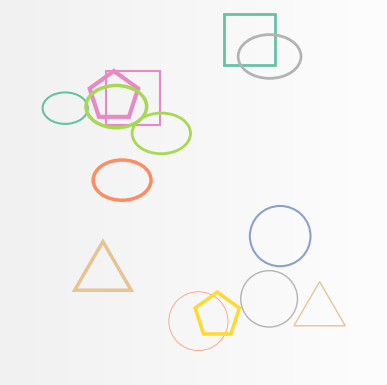[{"shape": "oval", "thickness": 1.5, "radius": 0.29, "center": [0.168, 0.719]}, {"shape": "square", "thickness": 2, "radius": 0.33, "center": [0.644, 0.898]}, {"shape": "oval", "thickness": 2.5, "radius": 0.37, "center": [0.315, 0.532]}, {"shape": "circle", "thickness": 0.5, "radius": 0.38, "center": [0.512, 0.166]}, {"shape": "circle", "thickness": 1.5, "radius": 0.39, "center": [0.723, 0.387]}, {"shape": "pentagon", "thickness": 3, "radius": 0.33, "center": [0.294, 0.75]}, {"shape": "square", "thickness": 1.5, "radius": 0.35, "center": [0.344, 0.745]}, {"shape": "oval", "thickness": 2.5, "radius": 0.39, "center": [0.3, 0.723]}, {"shape": "oval", "thickness": 2, "radius": 0.38, "center": [0.416, 0.654]}, {"shape": "pentagon", "thickness": 2.5, "radius": 0.3, "center": [0.561, 0.181]}, {"shape": "triangle", "thickness": 2.5, "radius": 0.42, "center": [0.266, 0.288]}, {"shape": "triangle", "thickness": 1, "radius": 0.38, "center": [0.825, 0.192]}, {"shape": "oval", "thickness": 2, "radius": 0.41, "center": [0.696, 0.853]}, {"shape": "circle", "thickness": 1, "radius": 0.37, "center": [0.694, 0.224]}]